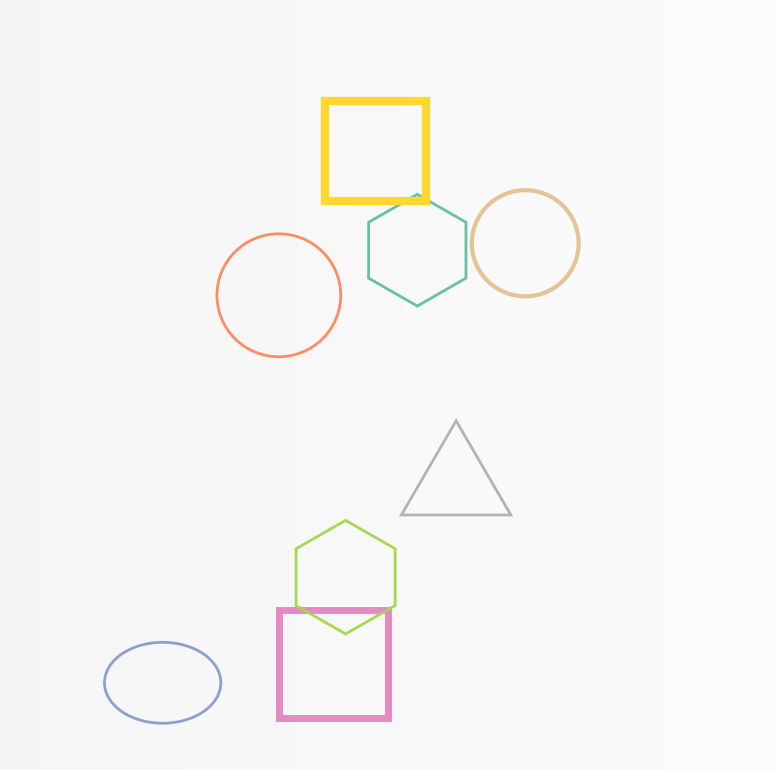[{"shape": "hexagon", "thickness": 1, "radius": 0.36, "center": [0.538, 0.675]}, {"shape": "circle", "thickness": 1, "radius": 0.4, "center": [0.36, 0.617]}, {"shape": "oval", "thickness": 1, "radius": 0.38, "center": [0.21, 0.113]}, {"shape": "square", "thickness": 2.5, "radius": 0.35, "center": [0.431, 0.138]}, {"shape": "hexagon", "thickness": 1, "radius": 0.37, "center": [0.446, 0.25]}, {"shape": "square", "thickness": 3, "radius": 0.33, "center": [0.485, 0.804]}, {"shape": "circle", "thickness": 1.5, "radius": 0.34, "center": [0.678, 0.684]}, {"shape": "triangle", "thickness": 1, "radius": 0.41, "center": [0.589, 0.372]}]